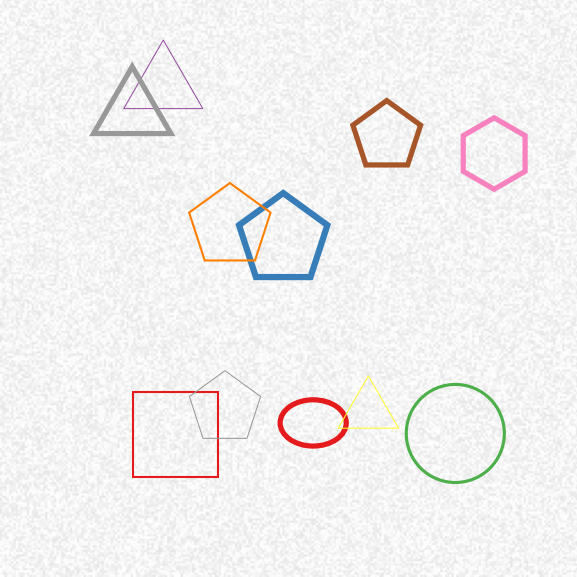[{"shape": "square", "thickness": 1, "radius": 0.37, "center": [0.304, 0.247]}, {"shape": "oval", "thickness": 2.5, "radius": 0.29, "center": [0.542, 0.267]}, {"shape": "pentagon", "thickness": 3, "radius": 0.4, "center": [0.49, 0.584]}, {"shape": "circle", "thickness": 1.5, "radius": 0.42, "center": [0.788, 0.249]}, {"shape": "triangle", "thickness": 0.5, "radius": 0.4, "center": [0.283, 0.851]}, {"shape": "pentagon", "thickness": 1, "radius": 0.37, "center": [0.398, 0.608]}, {"shape": "triangle", "thickness": 0.5, "radius": 0.3, "center": [0.638, 0.288]}, {"shape": "pentagon", "thickness": 2.5, "radius": 0.31, "center": [0.67, 0.763]}, {"shape": "hexagon", "thickness": 2.5, "radius": 0.31, "center": [0.856, 0.733]}, {"shape": "pentagon", "thickness": 0.5, "radius": 0.32, "center": [0.39, 0.293]}, {"shape": "triangle", "thickness": 2.5, "radius": 0.39, "center": [0.229, 0.806]}]